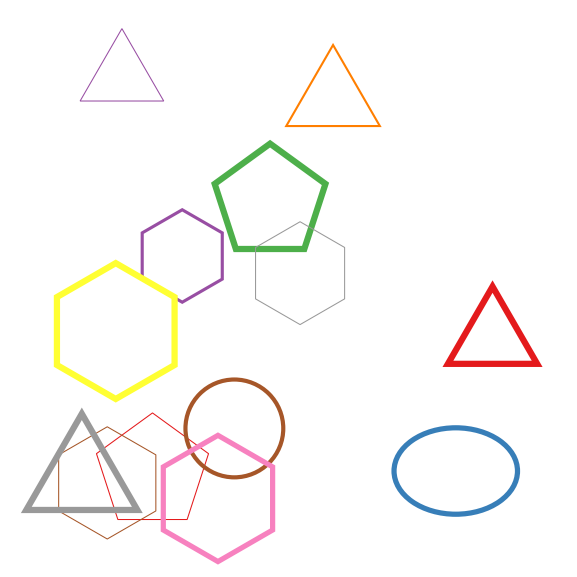[{"shape": "triangle", "thickness": 3, "radius": 0.45, "center": [0.853, 0.414]}, {"shape": "pentagon", "thickness": 0.5, "radius": 0.51, "center": [0.264, 0.182]}, {"shape": "oval", "thickness": 2.5, "radius": 0.53, "center": [0.789, 0.184]}, {"shape": "pentagon", "thickness": 3, "radius": 0.5, "center": [0.468, 0.65]}, {"shape": "hexagon", "thickness": 1.5, "radius": 0.4, "center": [0.316, 0.556]}, {"shape": "triangle", "thickness": 0.5, "radius": 0.42, "center": [0.211, 0.866]}, {"shape": "triangle", "thickness": 1, "radius": 0.47, "center": [0.577, 0.828]}, {"shape": "hexagon", "thickness": 3, "radius": 0.59, "center": [0.2, 0.426]}, {"shape": "hexagon", "thickness": 0.5, "radius": 0.49, "center": [0.186, 0.163]}, {"shape": "circle", "thickness": 2, "radius": 0.42, "center": [0.406, 0.257]}, {"shape": "hexagon", "thickness": 2.5, "radius": 0.55, "center": [0.377, 0.136]}, {"shape": "triangle", "thickness": 3, "radius": 0.56, "center": [0.142, 0.172]}, {"shape": "hexagon", "thickness": 0.5, "radius": 0.45, "center": [0.52, 0.526]}]